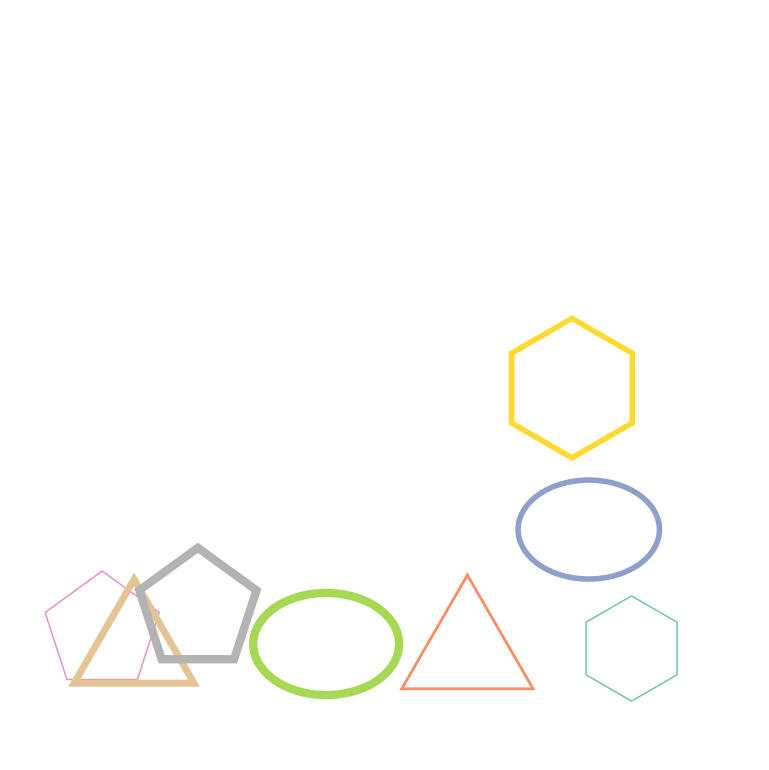[{"shape": "hexagon", "thickness": 0.5, "radius": 0.34, "center": [0.82, 0.158]}, {"shape": "triangle", "thickness": 1, "radius": 0.49, "center": [0.607, 0.155]}, {"shape": "oval", "thickness": 2, "radius": 0.46, "center": [0.765, 0.312]}, {"shape": "pentagon", "thickness": 0.5, "radius": 0.39, "center": [0.133, 0.181]}, {"shape": "oval", "thickness": 3, "radius": 0.47, "center": [0.424, 0.164]}, {"shape": "hexagon", "thickness": 2, "radius": 0.45, "center": [0.743, 0.496]}, {"shape": "triangle", "thickness": 2.5, "radius": 0.45, "center": [0.174, 0.158]}, {"shape": "pentagon", "thickness": 3, "radius": 0.4, "center": [0.257, 0.209]}]